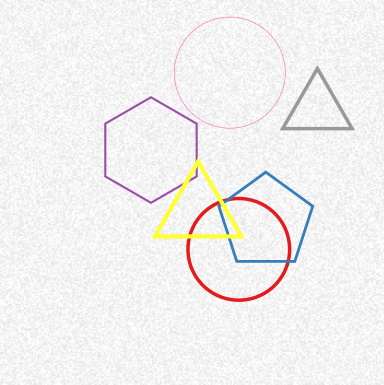[{"shape": "circle", "thickness": 2.5, "radius": 0.66, "center": [0.62, 0.352]}, {"shape": "pentagon", "thickness": 2, "radius": 0.64, "center": [0.69, 0.425]}, {"shape": "hexagon", "thickness": 1.5, "radius": 0.69, "center": [0.392, 0.61]}, {"shape": "triangle", "thickness": 3, "radius": 0.65, "center": [0.515, 0.451]}, {"shape": "circle", "thickness": 0.5, "radius": 0.72, "center": [0.597, 0.811]}, {"shape": "triangle", "thickness": 2.5, "radius": 0.52, "center": [0.824, 0.718]}]